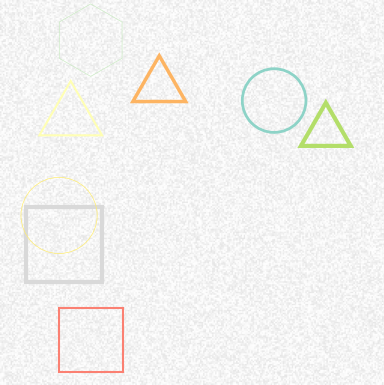[{"shape": "circle", "thickness": 2, "radius": 0.41, "center": [0.712, 0.739]}, {"shape": "triangle", "thickness": 1.5, "radius": 0.47, "center": [0.184, 0.695]}, {"shape": "square", "thickness": 1.5, "radius": 0.41, "center": [0.237, 0.117]}, {"shape": "triangle", "thickness": 2.5, "radius": 0.4, "center": [0.414, 0.776]}, {"shape": "triangle", "thickness": 3, "radius": 0.37, "center": [0.846, 0.658]}, {"shape": "square", "thickness": 3, "radius": 0.49, "center": [0.166, 0.366]}, {"shape": "hexagon", "thickness": 0.5, "radius": 0.47, "center": [0.236, 0.896]}, {"shape": "circle", "thickness": 0.5, "radius": 0.49, "center": [0.153, 0.44]}]